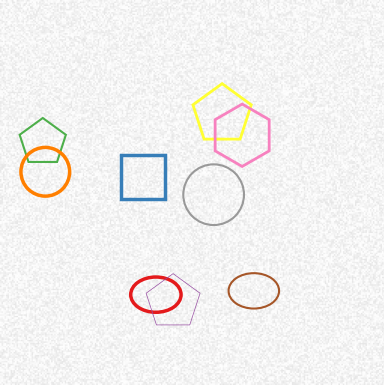[{"shape": "oval", "thickness": 2.5, "radius": 0.33, "center": [0.405, 0.235]}, {"shape": "square", "thickness": 2.5, "radius": 0.29, "center": [0.372, 0.541]}, {"shape": "pentagon", "thickness": 1.5, "radius": 0.32, "center": [0.111, 0.63]}, {"shape": "pentagon", "thickness": 0.5, "radius": 0.37, "center": [0.45, 0.216]}, {"shape": "circle", "thickness": 2.5, "radius": 0.32, "center": [0.118, 0.554]}, {"shape": "pentagon", "thickness": 2, "radius": 0.4, "center": [0.577, 0.703]}, {"shape": "oval", "thickness": 1.5, "radius": 0.33, "center": [0.659, 0.245]}, {"shape": "hexagon", "thickness": 2, "radius": 0.41, "center": [0.629, 0.649]}, {"shape": "circle", "thickness": 1.5, "radius": 0.39, "center": [0.555, 0.494]}]